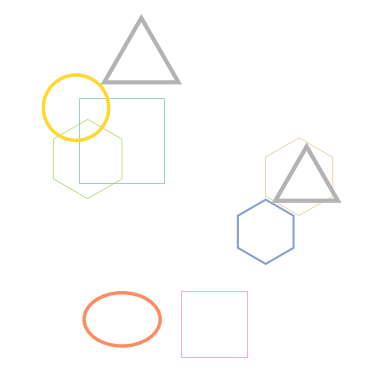[{"shape": "square", "thickness": 0.5, "radius": 0.55, "center": [0.315, 0.635]}, {"shape": "oval", "thickness": 2.5, "radius": 0.49, "center": [0.317, 0.17]}, {"shape": "hexagon", "thickness": 1.5, "radius": 0.42, "center": [0.69, 0.398]}, {"shape": "square", "thickness": 0.5, "radius": 0.43, "center": [0.557, 0.158]}, {"shape": "hexagon", "thickness": 0.5, "radius": 0.51, "center": [0.228, 0.587]}, {"shape": "circle", "thickness": 2.5, "radius": 0.42, "center": [0.198, 0.72]}, {"shape": "hexagon", "thickness": 0.5, "radius": 0.5, "center": [0.777, 0.541]}, {"shape": "triangle", "thickness": 3, "radius": 0.56, "center": [0.367, 0.842]}, {"shape": "triangle", "thickness": 3, "radius": 0.47, "center": [0.796, 0.526]}]